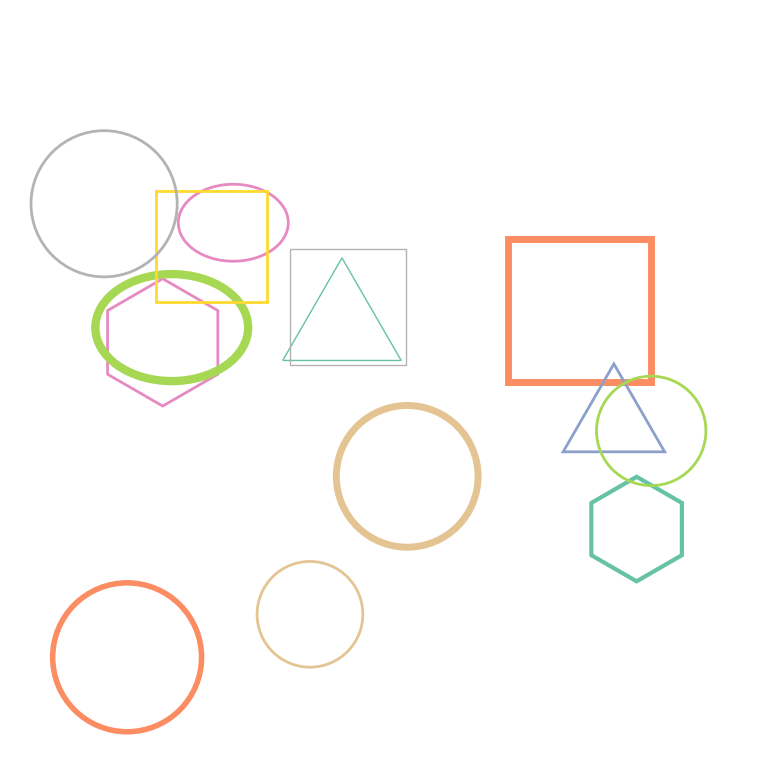[{"shape": "hexagon", "thickness": 1.5, "radius": 0.34, "center": [0.827, 0.313]}, {"shape": "triangle", "thickness": 0.5, "radius": 0.44, "center": [0.444, 0.576]}, {"shape": "square", "thickness": 2.5, "radius": 0.46, "center": [0.753, 0.597]}, {"shape": "circle", "thickness": 2, "radius": 0.48, "center": [0.165, 0.146]}, {"shape": "triangle", "thickness": 1, "radius": 0.38, "center": [0.797, 0.451]}, {"shape": "oval", "thickness": 1, "radius": 0.36, "center": [0.303, 0.711]}, {"shape": "hexagon", "thickness": 1, "radius": 0.41, "center": [0.211, 0.555]}, {"shape": "circle", "thickness": 1, "radius": 0.36, "center": [0.846, 0.44]}, {"shape": "oval", "thickness": 3, "radius": 0.5, "center": [0.223, 0.575]}, {"shape": "square", "thickness": 1, "radius": 0.36, "center": [0.275, 0.68]}, {"shape": "circle", "thickness": 2.5, "radius": 0.46, "center": [0.529, 0.381]}, {"shape": "circle", "thickness": 1, "radius": 0.34, "center": [0.403, 0.202]}, {"shape": "circle", "thickness": 1, "radius": 0.47, "center": [0.135, 0.735]}, {"shape": "square", "thickness": 0.5, "radius": 0.38, "center": [0.452, 0.601]}]